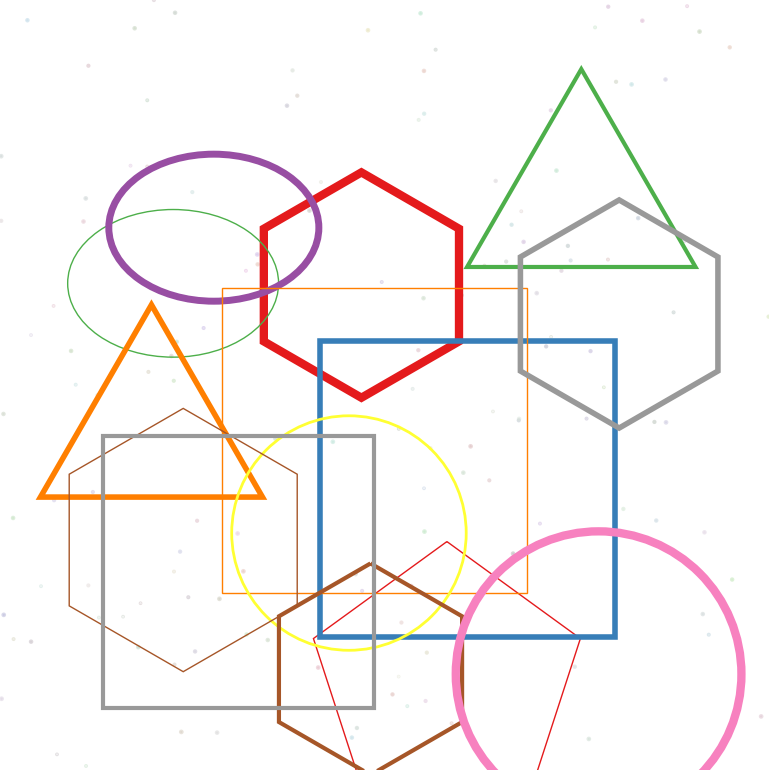[{"shape": "hexagon", "thickness": 3, "radius": 0.73, "center": [0.469, 0.63]}, {"shape": "pentagon", "thickness": 0.5, "radius": 0.91, "center": [0.58, 0.114]}, {"shape": "square", "thickness": 2, "radius": 0.96, "center": [0.607, 0.365]}, {"shape": "oval", "thickness": 0.5, "radius": 0.68, "center": [0.225, 0.632]}, {"shape": "triangle", "thickness": 1.5, "radius": 0.86, "center": [0.755, 0.739]}, {"shape": "oval", "thickness": 2.5, "radius": 0.68, "center": [0.278, 0.704]}, {"shape": "square", "thickness": 0.5, "radius": 0.99, "center": [0.486, 0.428]}, {"shape": "triangle", "thickness": 2, "radius": 0.83, "center": [0.197, 0.438]}, {"shape": "circle", "thickness": 1, "radius": 0.76, "center": [0.453, 0.308]}, {"shape": "hexagon", "thickness": 0.5, "radius": 0.85, "center": [0.238, 0.299]}, {"shape": "hexagon", "thickness": 1.5, "radius": 0.69, "center": [0.481, 0.131]}, {"shape": "circle", "thickness": 3, "radius": 0.93, "center": [0.777, 0.124]}, {"shape": "square", "thickness": 1.5, "radius": 0.88, "center": [0.31, 0.257]}, {"shape": "hexagon", "thickness": 2, "radius": 0.74, "center": [0.804, 0.592]}]